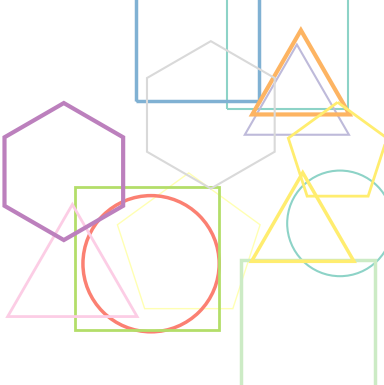[{"shape": "circle", "thickness": 1.5, "radius": 0.69, "center": [0.883, 0.42]}, {"shape": "square", "thickness": 1.5, "radius": 0.78, "center": [0.746, 0.874]}, {"shape": "pentagon", "thickness": 1, "radius": 0.97, "center": [0.49, 0.356]}, {"shape": "triangle", "thickness": 1.5, "radius": 0.78, "center": [0.771, 0.728]}, {"shape": "circle", "thickness": 2.5, "radius": 0.88, "center": [0.392, 0.315]}, {"shape": "square", "thickness": 2.5, "radius": 0.8, "center": [0.514, 0.898]}, {"shape": "triangle", "thickness": 3, "radius": 0.73, "center": [0.782, 0.776]}, {"shape": "square", "thickness": 2, "radius": 0.93, "center": [0.382, 0.329]}, {"shape": "triangle", "thickness": 2, "radius": 0.97, "center": [0.188, 0.275]}, {"shape": "hexagon", "thickness": 1.5, "radius": 0.96, "center": [0.548, 0.702]}, {"shape": "hexagon", "thickness": 3, "radius": 0.89, "center": [0.166, 0.554]}, {"shape": "square", "thickness": 2.5, "radius": 0.87, "center": [0.8, 0.151]}, {"shape": "triangle", "thickness": 2.5, "radius": 0.77, "center": [0.786, 0.398]}, {"shape": "pentagon", "thickness": 2, "radius": 0.67, "center": [0.877, 0.6]}]